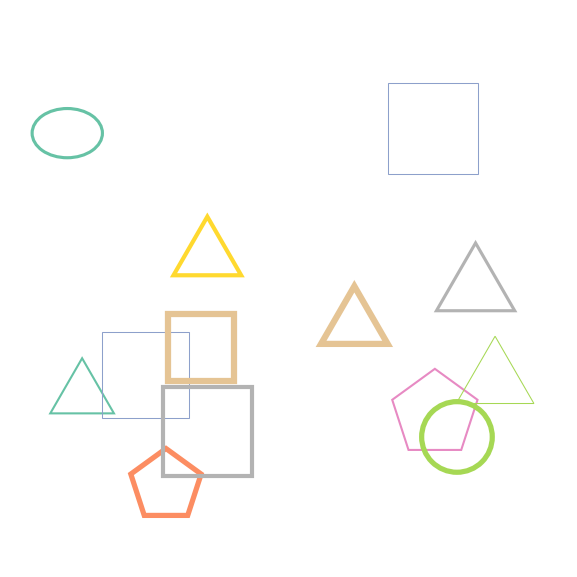[{"shape": "oval", "thickness": 1.5, "radius": 0.3, "center": [0.116, 0.769]}, {"shape": "triangle", "thickness": 1, "radius": 0.32, "center": [0.142, 0.315]}, {"shape": "pentagon", "thickness": 2.5, "radius": 0.32, "center": [0.287, 0.158]}, {"shape": "square", "thickness": 0.5, "radius": 0.37, "center": [0.252, 0.349]}, {"shape": "square", "thickness": 0.5, "radius": 0.39, "center": [0.75, 0.777]}, {"shape": "pentagon", "thickness": 1, "radius": 0.39, "center": [0.753, 0.283]}, {"shape": "triangle", "thickness": 0.5, "radius": 0.39, "center": [0.857, 0.339]}, {"shape": "circle", "thickness": 2.5, "radius": 0.31, "center": [0.791, 0.243]}, {"shape": "triangle", "thickness": 2, "radius": 0.34, "center": [0.359, 0.556]}, {"shape": "square", "thickness": 3, "radius": 0.29, "center": [0.348, 0.397]}, {"shape": "triangle", "thickness": 3, "radius": 0.33, "center": [0.614, 0.437]}, {"shape": "triangle", "thickness": 1.5, "radius": 0.39, "center": [0.824, 0.5]}, {"shape": "square", "thickness": 2, "radius": 0.39, "center": [0.359, 0.252]}]